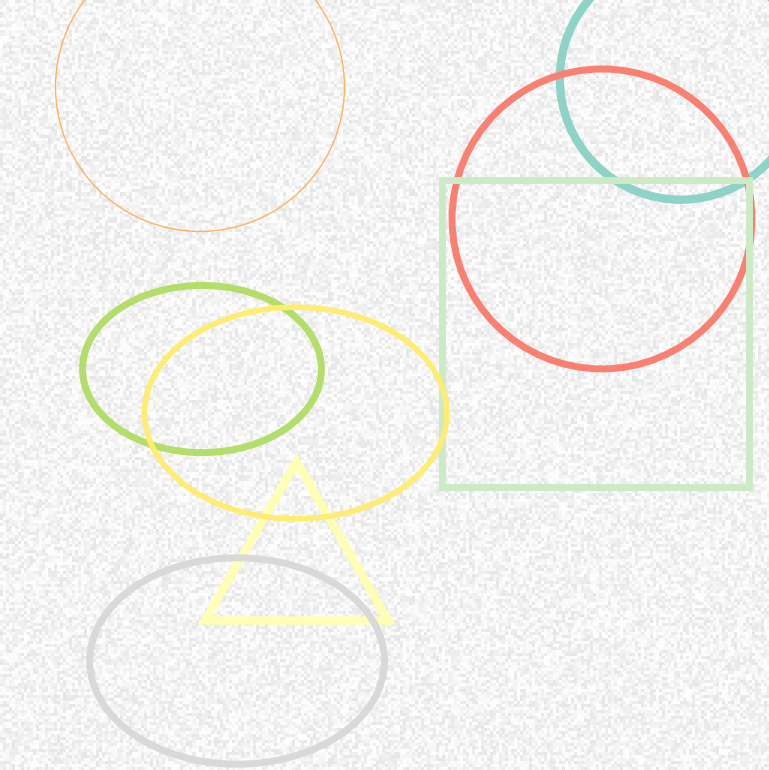[{"shape": "circle", "thickness": 3, "radius": 0.79, "center": [0.884, 0.898]}, {"shape": "triangle", "thickness": 3, "radius": 0.69, "center": [0.385, 0.263]}, {"shape": "circle", "thickness": 2.5, "radius": 0.97, "center": [0.782, 0.716]}, {"shape": "circle", "thickness": 0.5, "radius": 0.94, "center": [0.26, 0.887]}, {"shape": "oval", "thickness": 2.5, "radius": 0.78, "center": [0.262, 0.521]}, {"shape": "oval", "thickness": 2.5, "radius": 0.96, "center": [0.308, 0.142]}, {"shape": "square", "thickness": 2.5, "radius": 1.0, "center": [0.773, 0.567]}, {"shape": "oval", "thickness": 2, "radius": 0.98, "center": [0.384, 0.464]}]